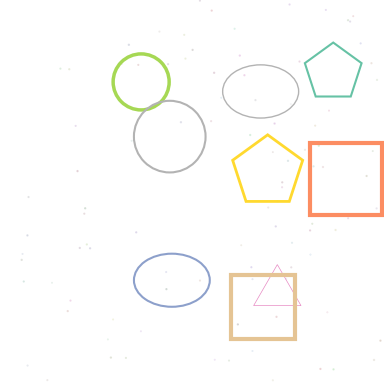[{"shape": "pentagon", "thickness": 1.5, "radius": 0.39, "center": [0.866, 0.812]}, {"shape": "square", "thickness": 3, "radius": 0.47, "center": [0.898, 0.535]}, {"shape": "oval", "thickness": 1.5, "radius": 0.49, "center": [0.446, 0.272]}, {"shape": "triangle", "thickness": 0.5, "radius": 0.36, "center": [0.72, 0.242]}, {"shape": "circle", "thickness": 2.5, "radius": 0.36, "center": [0.367, 0.787]}, {"shape": "pentagon", "thickness": 2, "radius": 0.48, "center": [0.695, 0.554]}, {"shape": "square", "thickness": 3, "radius": 0.42, "center": [0.683, 0.203]}, {"shape": "oval", "thickness": 1, "radius": 0.49, "center": [0.677, 0.762]}, {"shape": "circle", "thickness": 1.5, "radius": 0.47, "center": [0.441, 0.645]}]